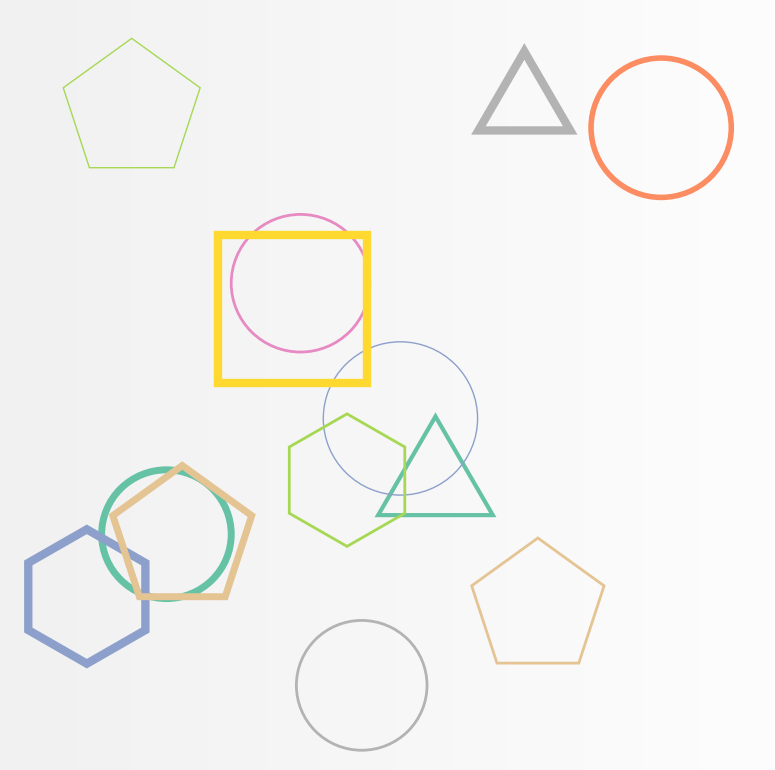[{"shape": "circle", "thickness": 2.5, "radius": 0.42, "center": [0.215, 0.306]}, {"shape": "triangle", "thickness": 1.5, "radius": 0.43, "center": [0.562, 0.374]}, {"shape": "circle", "thickness": 2, "radius": 0.45, "center": [0.853, 0.834]}, {"shape": "circle", "thickness": 0.5, "radius": 0.5, "center": [0.517, 0.457]}, {"shape": "hexagon", "thickness": 3, "radius": 0.44, "center": [0.112, 0.225]}, {"shape": "circle", "thickness": 1, "radius": 0.45, "center": [0.388, 0.632]}, {"shape": "hexagon", "thickness": 1, "radius": 0.43, "center": [0.448, 0.376]}, {"shape": "pentagon", "thickness": 0.5, "radius": 0.46, "center": [0.17, 0.857]}, {"shape": "square", "thickness": 3, "radius": 0.48, "center": [0.377, 0.599]}, {"shape": "pentagon", "thickness": 1, "radius": 0.45, "center": [0.694, 0.211]}, {"shape": "pentagon", "thickness": 2.5, "radius": 0.47, "center": [0.235, 0.301]}, {"shape": "triangle", "thickness": 3, "radius": 0.34, "center": [0.677, 0.865]}, {"shape": "circle", "thickness": 1, "radius": 0.42, "center": [0.467, 0.11]}]